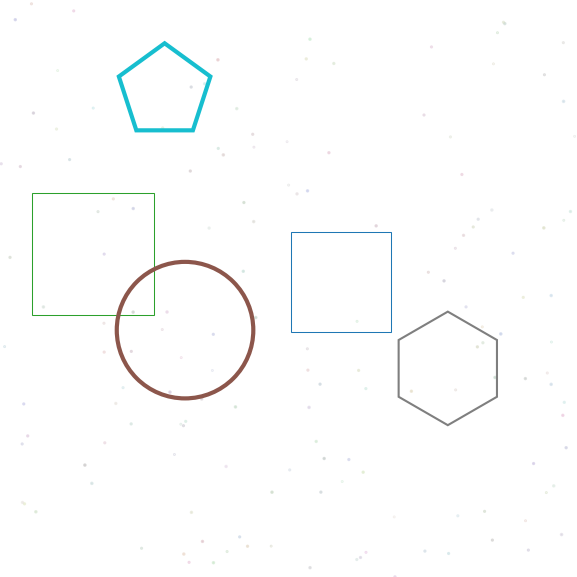[{"shape": "square", "thickness": 0.5, "radius": 0.43, "center": [0.591, 0.511]}, {"shape": "square", "thickness": 0.5, "radius": 0.53, "center": [0.161, 0.559]}, {"shape": "circle", "thickness": 2, "radius": 0.59, "center": [0.32, 0.427]}, {"shape": "hexagon", "thickness": 1, "radius": 0.49, "center": [0.775, 0.361]}, {"shape": "pentagon", "thickness": 2, "radius": 0.42, "center": [0.285, 0.841]}]